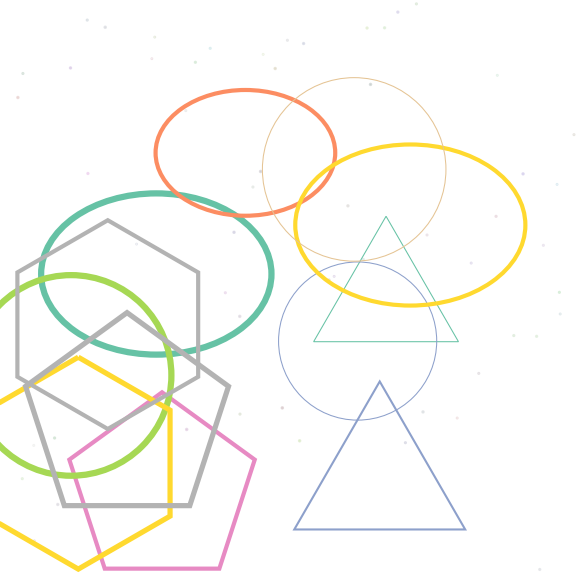[{"shape": "triangle", "thickness": 0.5, "radius": 0.72, "center": [0.668, 0.48]}, {"shape": "oval", "thickness": 3, "radius": 1.0, "center": [0.271, 0.525]}, {"shape": "oval", "thickness": 2, "radius": 0.78, "center": [0.425, 0.734]}, {"shape": "triangle", "thickness": 1, "radius": 0.85, "center": [0.658, 0.168]}, {"shape": "circle", "thickness": 0.5, "radius": 0.68, "center": [0.619, 0.409]}, {"shape": "pentagon", "thickness": 2, "radius": 0.84, "center": [0.281, 0.151]}, {"shape": "circle", "thickness": 3, "radius": 0.87, "center": [0.123, 0.349]}, {"shape": "oval", "thickness": 2, "radius": 1.0, "center": [0.711, 0.609]}, {"shape": "hexagon", "thickness": 2.5, "radius": 0.92, "center": [0.136, 0.197]}, {"shape": "circle", "thickness": 0.5, "radius": 0.79, "center": [0.613, 0.706]}, {"shape": "hexagon", "thickness": 2, "radius": 0.9, "center": [0.187, 0.437]}, {"shape": "pentagon", "thickness": 2.5, "radius": 0.92, "center": [0.22, 0.273]}]